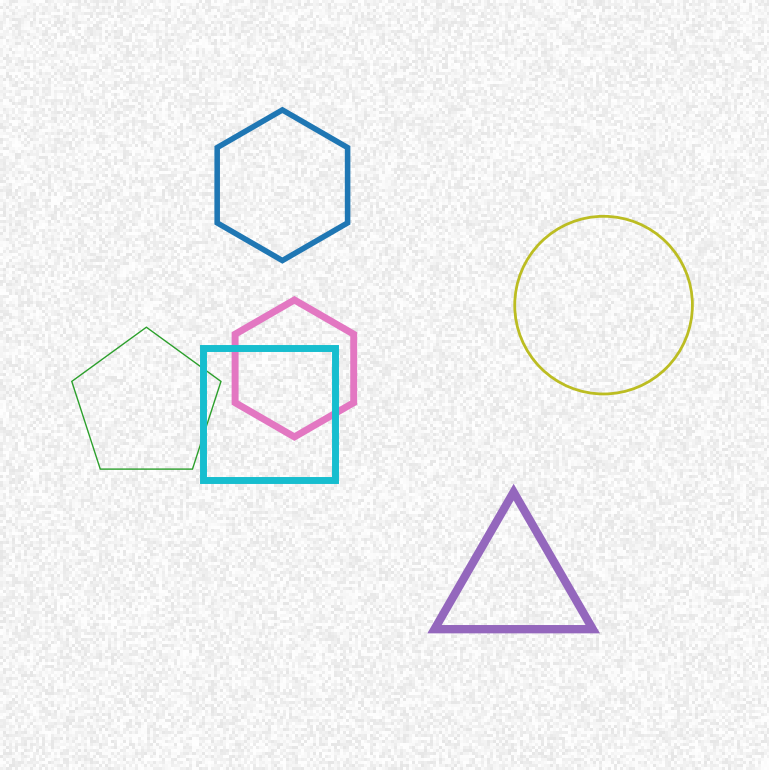[{"shape": "hexagon", "thickness": 2, "radius": 0.49, "center": [0.367, 0.759]}, {"shape": "pentagon", "thickness": 0.5, "radius": 0.51, "center": [0.19, 0.473]}, {"shape": "triangle", "thickness": 3, "radius": 0.59, "center": [0.667, 0.242]}, {"shape": "hexagon", "thickness": 2.5, "radius": 0.44, "center": [0.382, 0.522]}, {"shape": "circle", "thickness": 1, "radius": 0.58, "center": [0.784, 0.604]}, {"shape": "square", "thickness": 2.5, "radius": 0.43, "center": [0.349, 0.462]}]